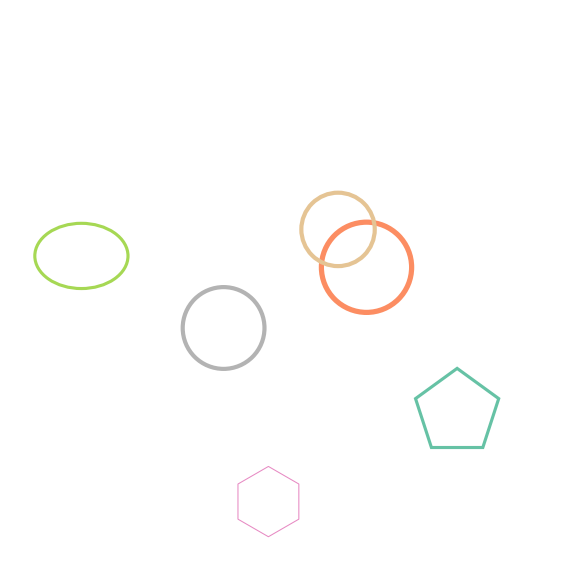[{"shape": "pentagon", "thickness": 1.5, "radius": 0.38, "center": [0.792, 0.286]}, {"shape": "circle", "thickness": 2.5, "radius": 0.39, "center": [0.635, 0.536]}, {"shape": "hexagon", "thickness": 0.5, "radius": 0.3, "center": [0.465, 0.131]}, {"shape": "oval", "thickness": 1.5, "radius": 0.4, "center": [0.141, 0.556]}, {"shape": "circle", "thickness": 2, "radius": 0.32, "center": [0.585, 0.602]}, {"shape": "circle", "thickness": 2, "radius": 0.35, "center": [0.387, 0.431]}]